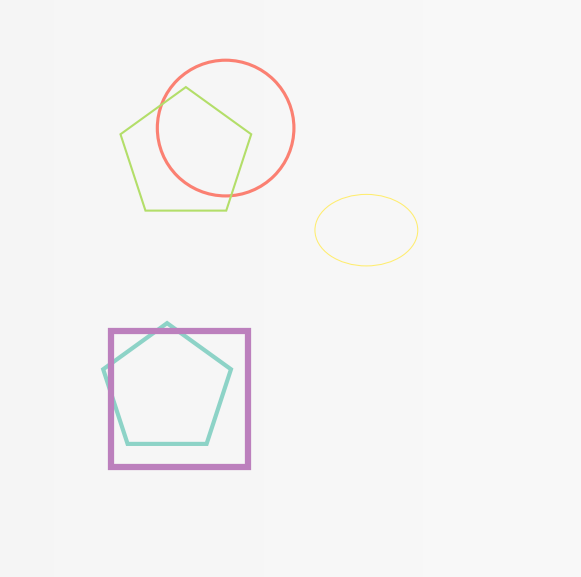[{"shape": "pentagon", "thickness": 2, "radius": 0.58, "center": [0.287, 0.324]}, {"shape": "circle", "thickness": 1.5, "radius": 0.59, "center": [0.388, 0.777]}, {"shape": "pentagon", "thickness": 1, "radius": 0.59, "center": [0.32, 0.73]}, {"shape": "square", "thickness": 3, "radius": 0.59, "center": [0.309, 0.309]}, {"shape": "oval", "thickness": 0.5, "radius": 0.44, "center": [0.63, 0.601]}]